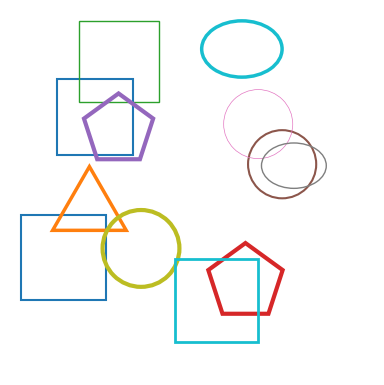[{"shape": "square", "thickness": 1.5, "radius": 0.55, "center": [0.166, 0.332]}, {"shape": "square", "thickness": 1.5, "radius": 0.5, "center": [0.246, 0.696]}, {"shape": "triangle", "thickness": 2.5, "radius": 0.55, "center": [0.232, 0.457]}, {"shape": "square", "thickness": 1, "radius": 0.52, "center": [0.309, 0.84]}, {"shape": "pentagon", "thickness": 3, "radius": 0.51, "center": [0.638, 0.267]}, {"shape": "pentagon", "thickness": 3, "radius": 0.47, "center": [0.308, 0.663]}, {"shape": "circle", "thickness": 1.5, "radius": 0.44, "center": [0.733, 0.573]}, {"shape": "circle", "thickness": 0.5, "radius": 0.45, "center": [0.671, 0.678]}, {"shape": "oval", "thickness": 1, "radius": 0.42, "center": [0.763, 0.57]}, {"shape": "circle", "thickness": 3, "radius": 0.5, "center": [0.366, 0.355]}, {"shape": "square", "thickness": 2, "radius": 0.54, "center": [0.562, 0.22]}, {"shape": "oval", "thickness": 2.5, "radius": 0.52, "center": [0.628, 0.873]}]